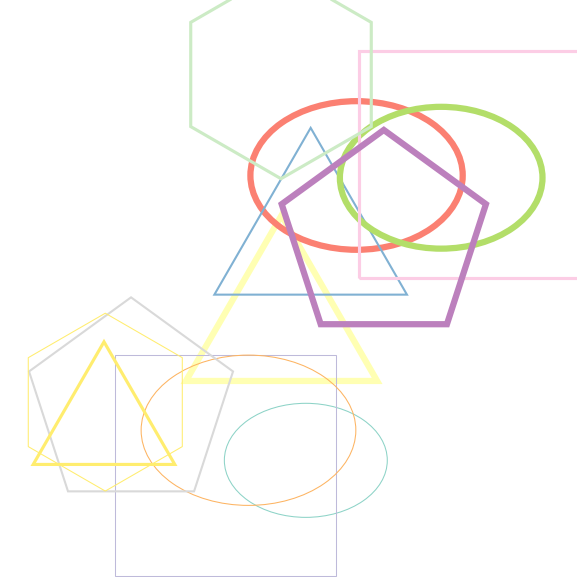[{"shape": "oval", "thickness": 0.5, "radius": 0.71, "center": [0.53, 0.202]}, {"shape": "triangle", "thickness": 3, "radius": 0.96, "center": [0.488, 0.435]}, {"shape": "square", "thickness": 0.5, "radius": 0.96, "center": [0.391, 0.194]}, {"shape": "oval", "thickness": 3, "radius": 0.92, "center": [0.617, 0.695]}, {"shape": "triangle", "thickness": 1, "radius": 0.96, "center": [0.538, 0.585]}, {"shape": "oval", "thickness": 0.5, "radius": 0.93, "center": [0.43, 0.254]}, {"shape": "oval", "thickness": 3, "radius": 0.88, "center": [0.764, 0.691]}, {"shape": "square", "thickness": 1.5, "radius": 0.98, "center": [0.819, 0.714]}, {"shape": "pentagon", "thickness": 1, "radius": 0.93, "center": [0.227, 0.299]}, {"shape": "pentagon", "thickness": 3, "radius": 0.93, "center": [0.665, 0.588]}, {"shape": "hexagon", "thickness": 1.5, "radius": 0.9, "center": [0.487, 0.87]}, {"shape": "triangle", "thickness": 1.5, "radius": 0.71, "center": [0.18, 0.266]}, {"shape": "hexagon", "thickness": 0.5, "radius": 0.77, "center": [0.182, 0.303]}]